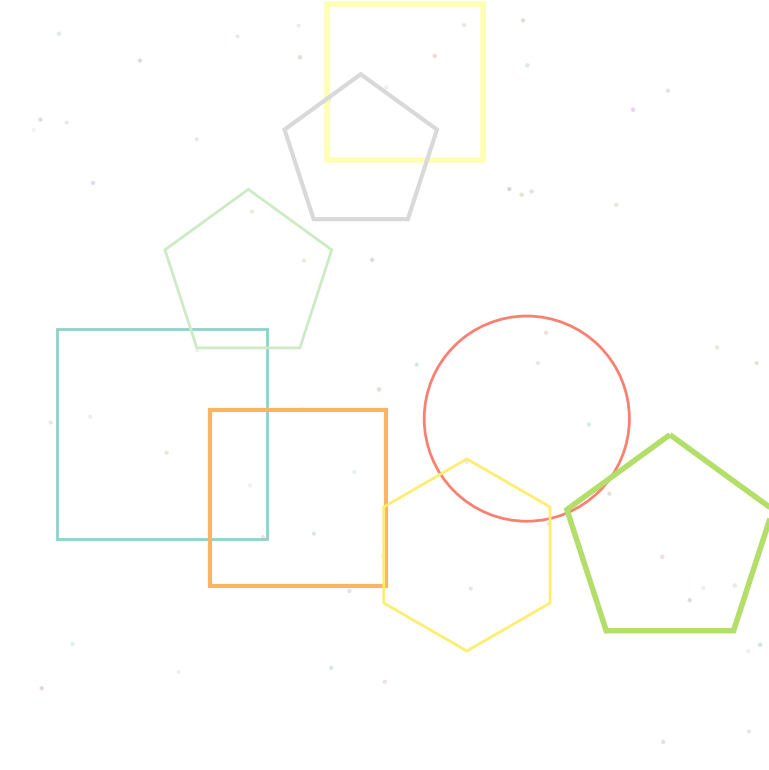[{"shape": "square", "thickness": 1, "radius": 0.68, "center": [0.21, 0.436]}, {"shape": "square", "thickness": 2, "radius": 0.51, "center": [0.526, 0.894]}, {"shape": "circle", "thickness": 1, "radius": 0.67, "center": [0.684, 0.456]}, {"shape": "square", "thickness": 1.5, "radius": 0.57, "center": [0.387, 0.353]}, {"shape": "pentagon", "thickness": 2, "radius": 0.7, "center": [0.87, 0.295]}, {"shape": "pentagon", "thickness": 1.5, "radius": 0.52, "center": [0.469, 0.8]}, {"shape": "pentagon", "thickness": 1, "radius": 0.57, "center": [0.323, 0.64]}, {"shape": "hexagon", "thickness": 1, "radius": 0.62, "center": [0.606, 0.279]}]